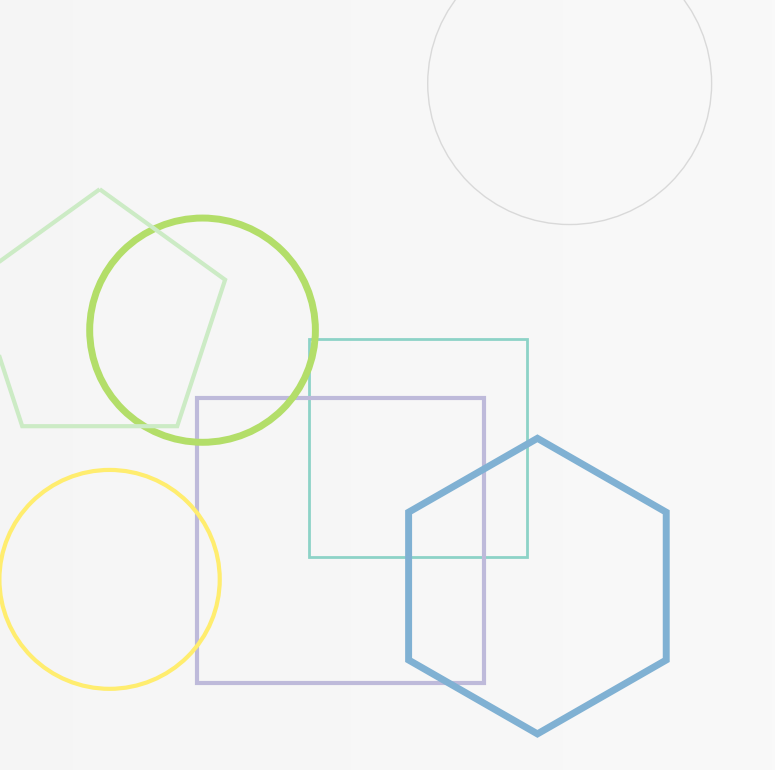[{"shape": "square", "thickness": 1, "radius": 0.71, "center": [0.539, 0.418]}, {"shape": "square", "thickness": 1.5, "radius": 0.92, "center": [0.439, 0.298]}, {"shape": "hexagon", "thickness": 2.5, "radius": 0.96, "center": [0.693, 0.239]}, {"shape": "circle", "thickness": 2.5, "radius": 0.73, "center": [0.261, 0.571]}, {"shape": "circle", "thickness": 0.5, "radius": 0.92, "center": [0.735, 0.892]}, {"shape": "pentagon", "thickness": 1.5, "radius": 0.85, "center": [0.129, 0.584]}, {"shape": "circle", "thickness": 1.5, "radius": 0.71, "center": [0.141, 0.248]}]